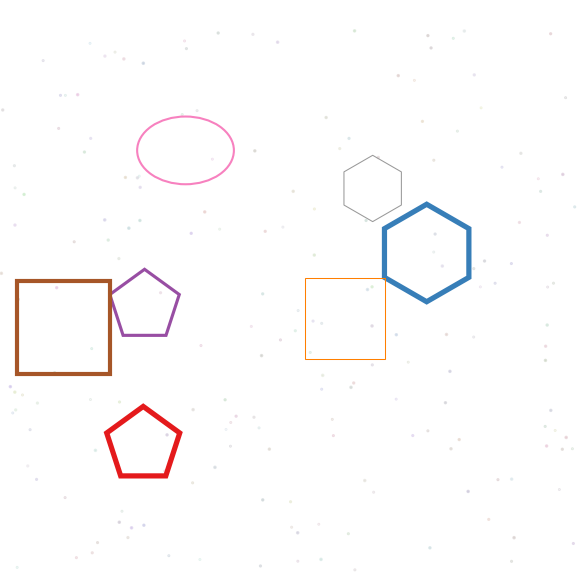[{"shape": "pentagon", "thickness": 2.5, "radius": 0.33, "center": [0.248, 0.229]}, {"shape": "hexagon", "thickness": 2.5, "radius": 0.42, "center": [0.739, 0.561]}, {"shape": "pentagon", "thickness": 1.5, "radius": 0.32, "center": [0.25, 0.47]}, {"shape": "square", "thickness": 0.5, "radius": 0.35, "center": [0.597, 0.448]}, {"shape": "square", "thickness": 2, "radius": 0.4, "center": [0.11, 0.433]}, {"shape": "oval", "thickness": 1, "radius": 0.42, "center": [0.321, 0.739]}, {"shape": "hexagon", "thickness": 0.5, "radius": 0.29, "center": [0.645, 0.673]}]